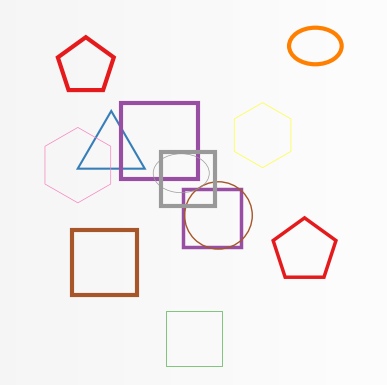[{"shape": "pentagon", "thickness": 3, "radius": 0.38, "center": [0.221, 0.827]}, {"shape": "pentagon", "thickness": 2.5, "radius": 0.43, "center": [0.786, 0.349]}, {"shape": "triangle", "thickness": 1.5, "radius": 0.5, "center": [0.287, 0.612]}, {"shape": "square", "thickness": 0.5, "radius": 0.36, "center": [0.5, 0.121]}, {"shape": "square", "thickness": 2.5, "radius": 0.38, "center": [0.547, 0.435]}, {"shape": "square", "thickness": 3, "radius": 0.5, "center": [0.411, 0.634]}, {"shape": "oval", "thickness": 3, "radius": 0.34, "center": [0.814, 0.881]}, {"shape": "hexagon", "thickness": 0.5, "radius": 0.42, "center": [0.678, 0.649]}, {"shape": "square", "thickness": 3, "radius": 0.42, "center": [0.269, 0.317]}, {"shape": "circle", "thickness": 1, "radius": 0.44, "center": [0.564, 0.441]}, {"shape": "hexagon", "thickness": 0.5, "radius": 0.49, "center": [0.201, 0.571]}, {"shape": "oval", "thickness": 0.5, "radius": 0.36, "center": [0.468, 0.55]}, {"shape": "square", "thickness": 3, "radius": 0.35, "center": [0.485, 0.536]}]